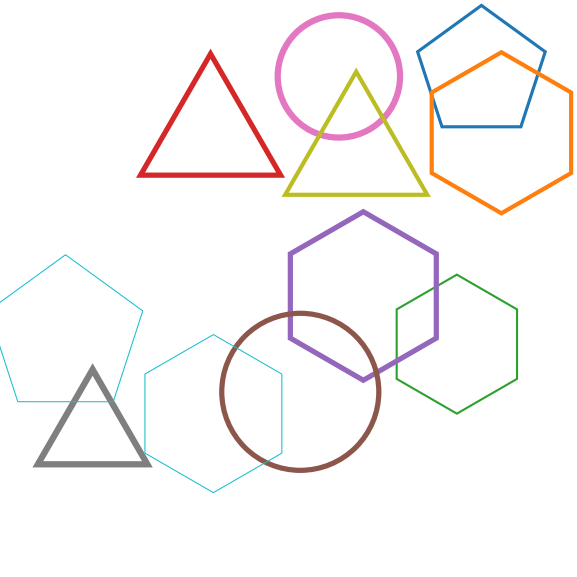[{"shape": "pentagon", "thickness": 1.5, "radius": 0.58, "center": [0.834, 0.874]}, {"shape": "hexagon", "thickness": 2, "radius": 0.7, "center": [0.868, 0.769]}, {"shape": "hexagon", "thickness": 1, "radius": 0.6, "center": [0.791, 0.403]}, {"shape": "triangle", "thickness": 2.5, "radius": 0.7, "center": [0.365, 0.766]}, {"shape": "hexagon", "thickness": 2.5, "radius": 0.73, "center": [0.629, 0.487]}, {"shape": "circle", "thickness": 2.5, "radius": 0.68, "center": [0.52, 0.321]}, {"shape": "circle", "thickness": 3, "radius": 0.53, "center": [0.587, 0.867]}, {"shape": "triangle", "thickness": 3, "radius": 0.55, "center": [0.16, 0.25]}, {"shape": "triangle", "thickness": 2, "radius": 0.71, "center": [0.617, 0.733]}, {"shape": "hexagon", "thickness": 0.5, "radius": 0.68, "center": [0.369, 0.283]}, {"shape": "pentagon", "thickness": 0.5, "radius": 0.7, "center": [0.113, 0.417]}]